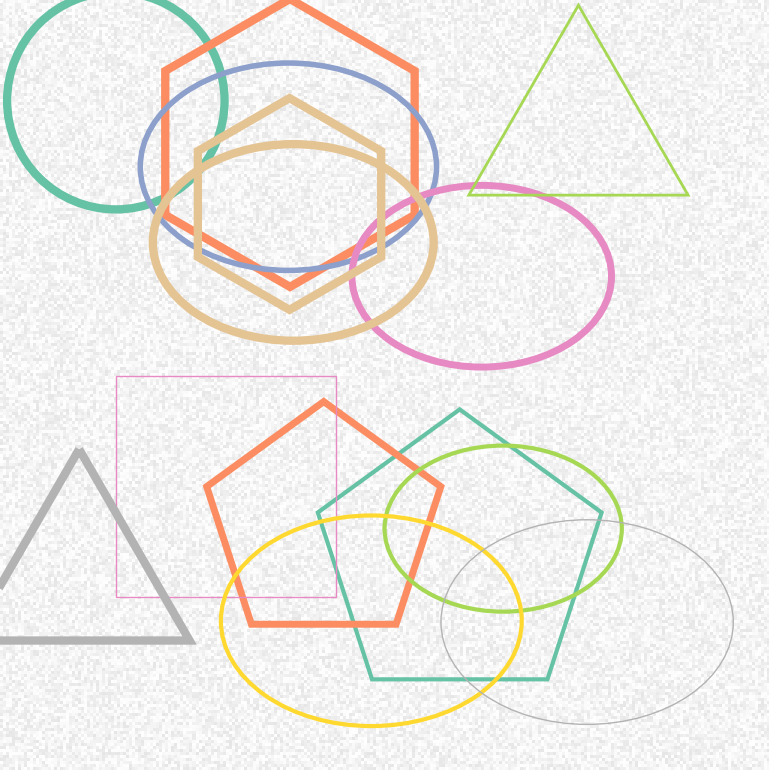[{"shape": "circle", "thickness": 3, "radius": 0.71, "center": [0.15, 0.869]}, {"shape": "pentagon", "thickness": 1.5, "radius": 0.97, "center": [0.597, 0.275]}, {"shape": "pentagon", "thickness": 2.5, "radius": 0.8, "center": [0.42, 0.319]}, {"shape": "hexagon", "thickness": 3, "radius": 0.93, "center": [0.377, 0.814]}, {"shape": "oval", "thickness": 2, "radius": 0.96, "center": [0.375, 0.783]}, {"shape": "oval", "thickness": 2.5, "radius": 0.84, "center": [0.626, 0.641]}, {"shape": "square", "thickness": 0.5, "radius": 0.72, "center": [0.294, 0.368]}, {"shape": "oval", "thickness": 1.5, "radius": 0.77, "center": [0.654, 0.313]}, {"shape": "triangle", "thickness": 1, "radius": 0.82, "center": [0.751, 0.829]}, {"shape": "oval", "thickness": 1.5, "radius": 0.98, "center": [0.482, 0.194]}, {"shape": "hexagon", "thickness": 3, "radius": 0.69, "center": [0.376, 0.735]}, {"shape": "oval", "thickness": 3, "radius": 0.91, "center": [0.381, 0.685]}, {"shape": "triangle", "thickness": 3, "radius": 0.83, "center": [0.103, 0.251]}, {"shape": "oval", "thickness": 0.5, "radius": 0.95, "center": [0.763, 0.192]}]